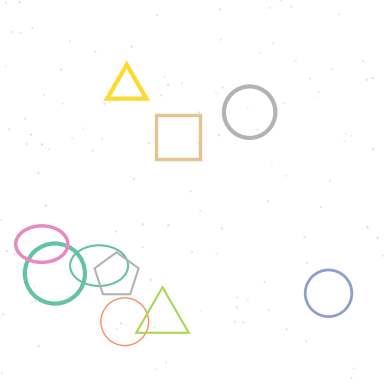[{"shape": "oval", "thickness": 1.5, "radius": 0.38, "center": [0.257, 0.31]}, {"shape": "circle", "thickness": 3, "radius": 0.39, "center": [0.143, 0.289]}, {"shape": "circle", "thickness": 1, "radius": 0.31, "center": [0.324, 0.164]}, {"shape": "circle", "thickness": 2, "radius": 0.3, "center": [0.853, 0.238]}, {"shape": "oval", "thickness": 2.5, "radius": 0.34, "center": [0.109, 0.366]}, {"shape": "triangle", "thickness": 1.5, "radius": 0.39, "center": [0.422, 0.175]}, {"shape": "triangle", "thickness": 3, "radius": 0.29, "center": [0.329, 0.773]}, {"shape": "square", "thickness": 2.5, "radius": 0.29, "center": [0.463, 0.644]}, {"shape": "circle", "thickness": 3, "radius": 0.33, "center": [0.648, 0.709]}, {"shape": "pentagon", "thickness": 1.5, "radius": 0.3, "center": [0.303, 0.284]}]